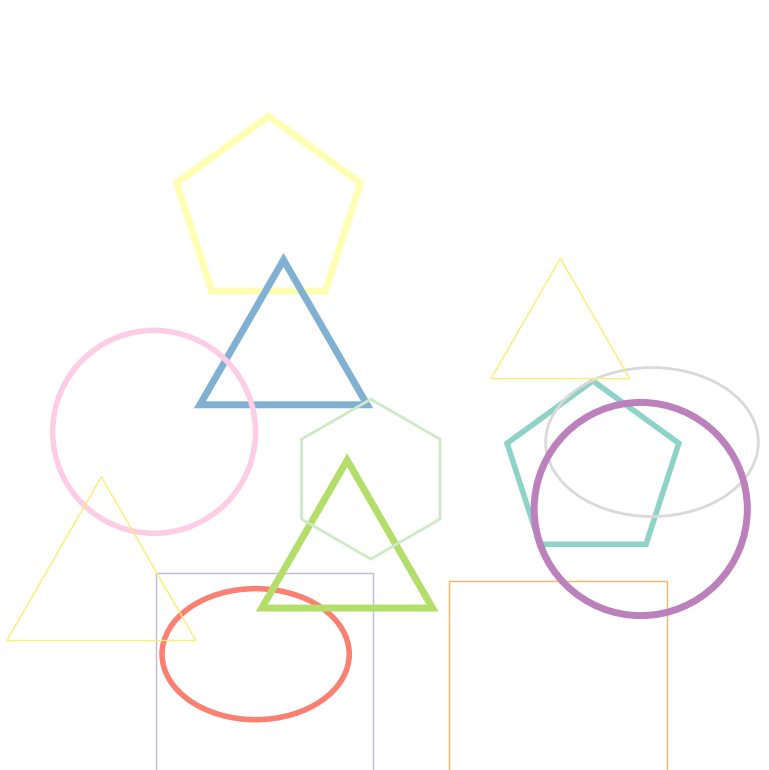[{"shape": "pentagon", "thickness": 2, "radius": 0.59, "center": [0.77, 0.388]}, {"shape": "pentagon", "thickness": 2.5, "radius": 0.63, "center": [0.349, 0.723]}, {"shape": "square", "thickness": 0.5, "radius": 0.7, "center": [0.343, 0.115]}, {"shape": "oval", "thickness": 2, "radius": 0.61, "center": [0.332, 0.15]}, {"shape": "triangle", "thickness": 2.5, "radius": 0.63, "center": [0.368, 0.537]}, {"shape": "square", "thickness": 0.5, "radius": 0.71, "center": [0.724, 0.105]}, {"shape": "triangle", "thickness": 2.5, "radius": 0.64, "center": [0.451, 0.274]}, {"shape": "circle", "thickness": 2, "radius": 0.66, "center": [0.2, 0.439]}, {"shape": "oval", "thickness": 1, "radius": 0.69, "center": [0.847, 0.426]}, {"shape": "circle", "thickness": 2.5, "radius": 0.69, "center": [0.832, 0.339]}, {"shape": "hexagon", "thickness": 1, "radius": 0.52, "center": [0.482, 0.378]}, {"shape": "triangle", "thickness": 0.5, "radius": 0.71, "center": [0.132, 0.239]}, {"shape": "triangle", "thickness": 0.5, "radius": 0.52, "center": [0.728, 0.56]}]